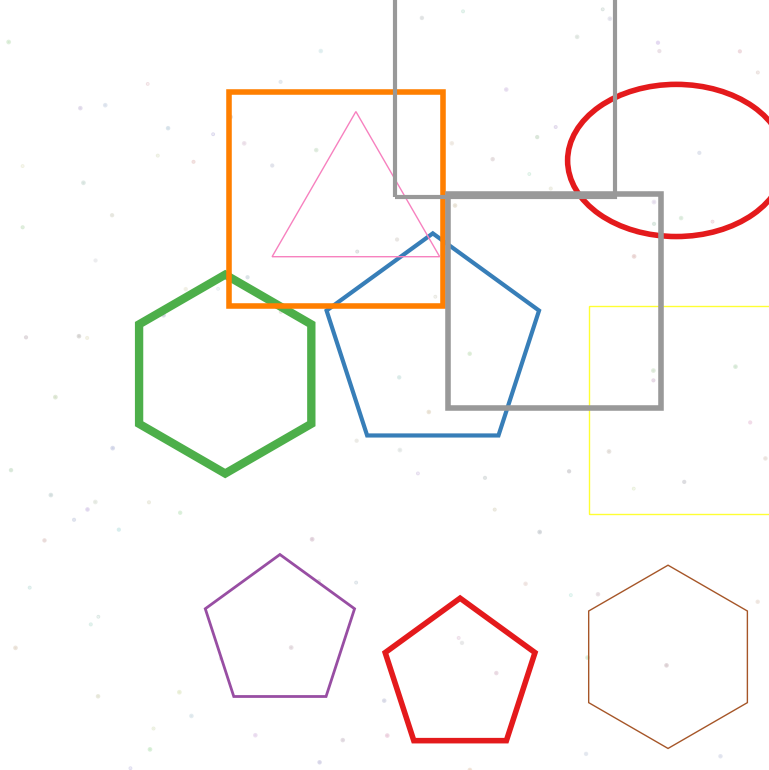[{"shape": "pentagon", "thickness": 2, "radius": 0.51, "center": [0.598, 0.121]}, {"shape": "oval", "thickness": 2, "radius": 0.71, "center": [0.878, 0.792]}, {"shape": "pentagon", "thickness": 1.5, "radius": 0.73, "center": [0.562, 0.552]}, {"shape": "hexagon", "thickness": 3, "radius": 0.65, "center": [0.292, 0.514]}, {"shape": "pentagon", "thickness": 1, "radius": 0.51, "center": [0.364, 0.178]}, {"shape": "square", "thickness": 2, "radius": 0.69, "center": [0.437, 0.741]}, {"shape": "square", "thickness": 0.5, "radius": 0.68, "center": [0.9, 0.468]}, {"shape": "hexagon", "thickness": 0.5, "radius": 0.59, "center": [0.868, 0.147]}, {"shape": "triangle", "thickness": 0.5, "radius": 0.63, "center": [0.462, 0.729]}, {"shape": "square", "thickness": 2, "radius": 0.69, "center": [0.72, 0.609]}, {"shape": "square", "thickness": 1.5, "radius": 0.71, "center": [0.656, 0.887]}]